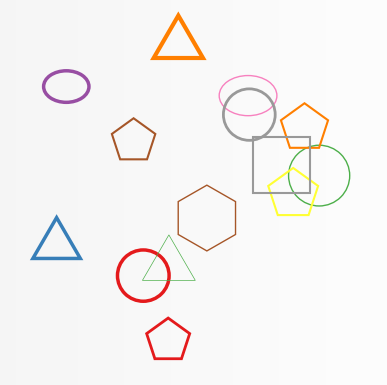[{"shape": "circle", "thickness": 2.5, "radius": 0.33, "center": [0.37, 0.284]}, {"shape": "pentagon", "thickness": 2, "radius": 0.29, "center": [0.434, 0.115]}, {"shape": "triangle", "thickness": 2.5, "radius": 0.35, "center": [0.146, 0.364]}, {"shape": "circle", "thickness": 1, "radius": 0.39, "center": [0.824, 0.544]}, {"shape": "triangle", "thickness": 0.5, "radius": 0.39, "center": [0.436, 0.311]}, {"shape": "oval", "thickness": 2.5, "radius": 0.29, "center": [0.171, 0.775]}, {"shape": "triangle", "thickness": 3, "radius": 0.37, "center": [0.46, 0.886]}, {"shape": "pentagon", "thickness": 1.5, "radius": 0.32, "center": [0.786, 0.668]}, {"shape": "pentagon", "thickness": 1.5, "radius": 0.34, "center": [0.757, 0.496]}, {"shape": "pentagon", "thickness": 1.5, "radius": 0.29, "center": [0.345, 0.634]}, {"shape": "hexagon", "thickness": 1, "radius": 0.43, "center": [0.534, 0.434]}, {"shape": "oval", "thickness": 1, "radius": 0.37, "center": [0.64, 0.752]}, {"shape": "circle", "thickness": 2, "radius": 0.33, "center": [0.643, 0.702]}, {"shape": "square", "thickness": 1.5, "radius": 0.37, "center": [0.726, 0.571]}]